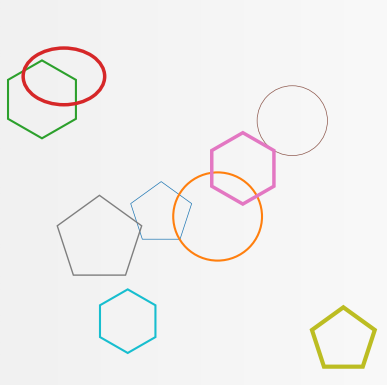[{"shape": "pentagon", "thickness": 0.5, "radius": 0.41, "center": [0.416, 0.446]}, {"shape": "circle", "thickness": 1.5, "radius": 0.57, "center": [0.562, 0.438]}, {"shape": "hexagon", "thickness": 1.5, "radius": 0.51, "center": [0.108, 0.742]}, {"shape": "oval", "thickness": 2.5, "radius": 0.53, "center": [0.165, 0.802]}, {"shape": "circle", "thickness": 0.5, "radius": 0.45, "center": [0.754, 0.687]}, {"shape": "hexagon", "thickness": 2.5, "radius": 0.46, "center": [0.627, 0.563]}, {"shape": "pentagon", "thickness": 1, "radius": 0.57, "center": [0.257, 0.378]}, {"shape": "pentagon", "thickness": 3, "radius": 0.43, "center": [0.886, 0.117]}, {"shape": "hexagon", "thickness": 1.5, "radius": 0.41, "center": [0.33, 0.166]}]